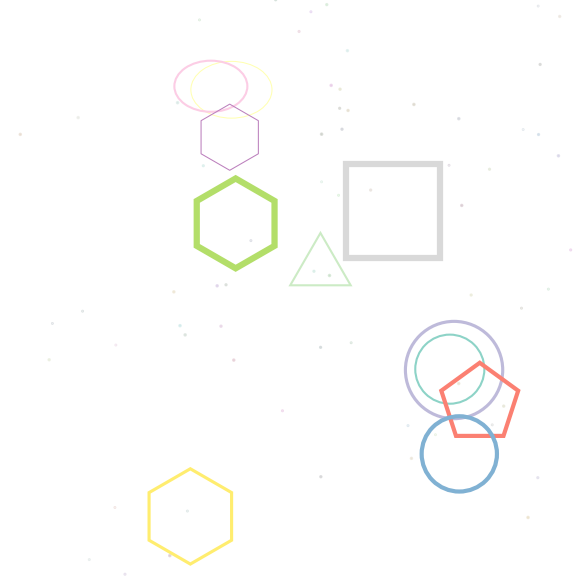[{"shape": "circle", "thickness": 1, "radius": 0.3, "center": [0.779, 0.36]}, {"shape": "oval", "thickness": 0.5, "radius": 0.35, "center": [0.401, 0.844]}, {"shape": "circle", "thickness": 1.5, "radius": 0.42, "center": [0.786, 0.358]}, {"shape": "pentagon", "thickness": 2, "radius": 0.35, "center": [0.831, 0.301]}, {"shape": "circle", "thickness": 2, "radius": 0.33, "center": [0.795, 0.213]}, {"shape": "hexagon", "thickness": 3, "radius": 0.39, "center": [0.408, 0.612]}, {"shape": "oval", "thickness": 1, "radius": 0.32, "center": [0.365, 0.85]}, {"shape": "square", "thickness": 3, "radius": 0.41, "center": [0.68, 0.633]}, {"shape": "hexagon", "thickness": 0.5, "radius": 0.29, "center": [0.398, 0.762]}, {"shape": "triangle", "thickness": 1, "radius": 0.3, "center": [0.555, 0.535]}, {"shape": "hexagon", "thickness": 1.5, "radius": 0.41, "center": [0.33, 0.105]}]